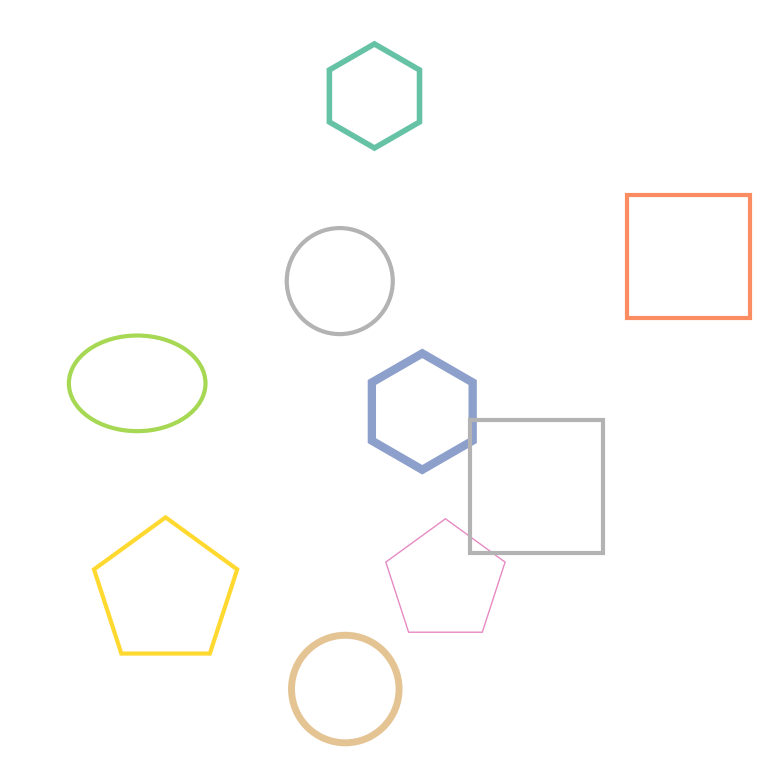[{"shape": "hexagon", "thickness": 2, "radius": 0.34, "center": [0.486, 0.875]}, {"shape": "square", "thickness": 1.5, "radius": 0.4, "center": [0.894, 0.667]}, {"shape": "hexagon", "thickness": 3, "radius": 0.38, "center": [0.548, 0.466]}, {"shape": "pentagon", "thickness": 0.5, "radius": 0.41, "center": [0.579, 0.245]}, {"shape": "oval", "thickness": 1.5, "radius": 0.44, "center": [0.178, 0.502]}, {"shape": "pentagon", "thickness": 1.5, "radius": 0.49, "center": [0.215, 0.23]}, {"shape": "circle", "thickness": 2.5, "radius": 0.35, "center": [0.448, 0.105]}, {"shape": "circle", "thickness": 1.5, "radius": 0.34, "center": [0.441, 0.635]}, {"shape": "square", "thickness": 1.5, "radius": 0.43, "center": [0.697, 0.368]}]